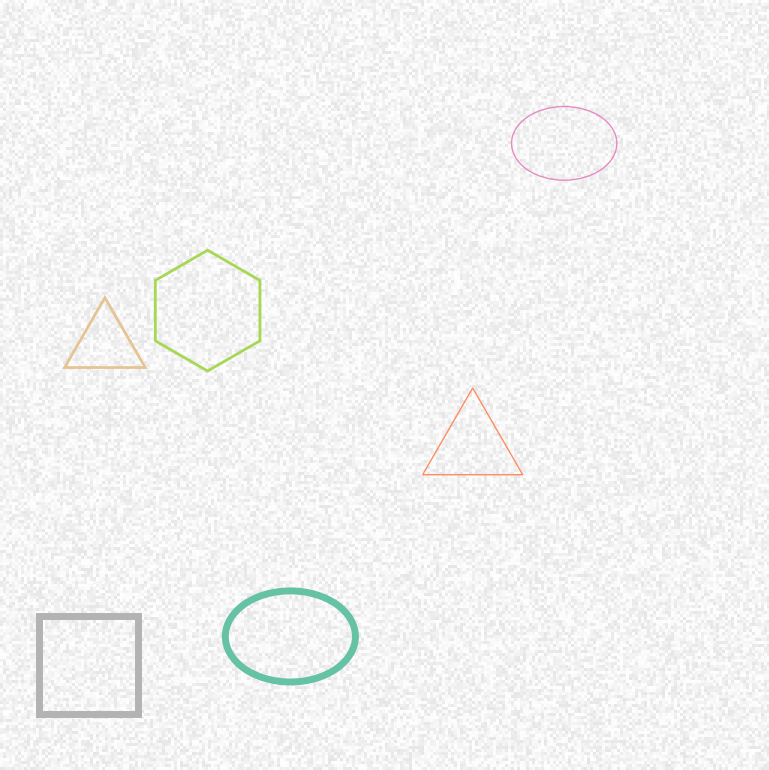[{"shape": "oval", "thickness": 2.5, "radius": 0.42, "center": [0.377, 0.173]}, {"shape": "triangle", "thickness": 0.5, "radius": 0.38, "center": [0.614, 0.421]}, {"shape": "oval", "thickness": 0.5, "radius": 0.34, "center": [0.733, 0.814]}, {"shape": "hexagon", "thickness": 1, "radius": 0.39, "center": [0.27, 0.597]}, {"shape": "triangle", "thickness": 1, "radius": 0.3, "center": [0.136, 0.553]}, {"shape": "square", "thickness": 2.5, "radius": 0.32, "center": [0.115, 0.136]}]